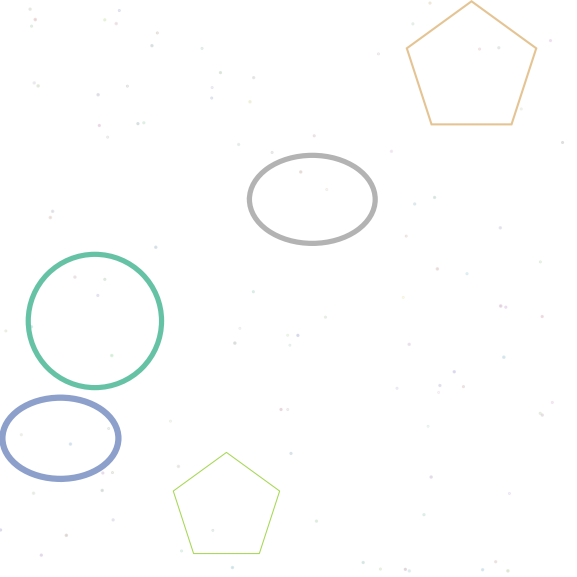[{"shape": "circle", "thickness": 2.5, "radius": 0.58, "center": [0.164, 0.443]}, {"shape": "oval", "thickness": 3, "radius": 0.5, "center": [0.105, 0.24]}, {"shape": "pentagon", "thickness": 0.5, "radius": 0.48, "center": [0.392, 0.119]}, {"shape": "pentagon", "thickness": 1, "radius": 0.59, "center": [0.817, 0.879]}, {"shape": "oval", "thickness": 2.5, "radius": 0.54, "center": [0.541, 0.654]}]